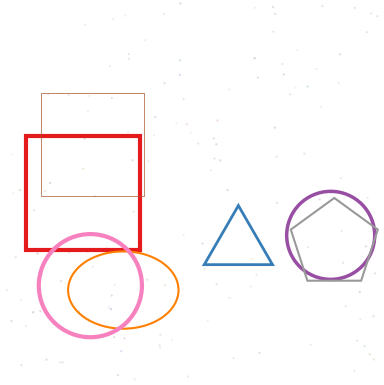[{"shape": "square", "thickness": 3, "radius": 0.74, "center": [0.216, 0.498]}, {"shape": "triangle", "thickness": 2, "radius": 0.51, "center": [0.619, 0.364]}, {"shape": "circle", "thickness": 2.5, "radius": 0.57, "center": [0.859, 0.389]}, {"shape": "oval", "thickness": 1.5, "radius": 0.72, "center": [0.32, 0.247]}, {"shape": "square", "thickness": 0.5, "radius": 0.67, "center": [0.24, 0.624]}, {"shape": "circle", "thickness": 3, "radius": 0.67, "center": [0.235, 0.258]}, {"shape": "pentagon", "thickness": 1.5, "radius": 0.59, "center": [0.868, 0.367]}]